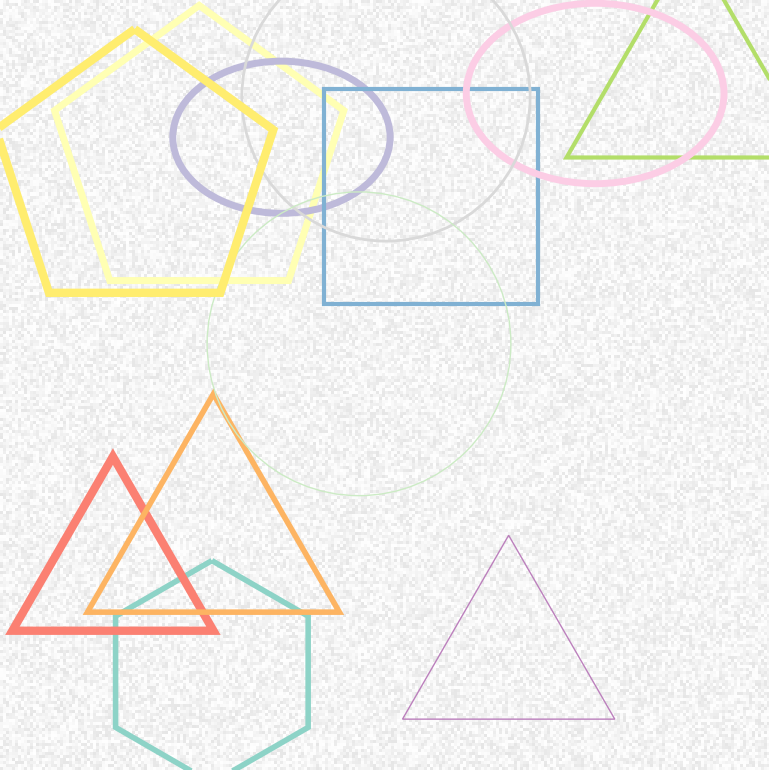[{"shape": "hexagon", "thickness": 2, "radius": 0.72, "center": [0.275, 0.128]}, {"shape": "pentagon", "thickness": 2.5, "radius": 0.99, "center": [0.259, 0.795]}, {"shape": "oval", "thickness": 2.5, "radius": 0.71, "center": [0.366, 0.822]}, {"shape": "triangle", "thickness": 3, "radius": 0.75, "center": [0.147, 0.256]}, {"shape": "square", "thickness": 1.5, "radius": 0.7, "center": [0.56, 0.745]}, {"shape": "triangle", "thickness": 2, "radius": 0.94, "center": [0.277, 0.299]}, {"shape": "triangle", "thickness": 1.5, "radius": 0.93, "center": [0.897, 0.889]}, {"shape": "oval", "thickness": 2.5, "radius": 0.84, "center": [0.773, 0.879]}, {"shape": "circle", "thickness": 1, "radius": 0.94, "center": [0.501, 0.874]}, {"shape": "triangle", "thickness": 0.5, "radius": 0.8, "center": [0.661, 0.146]}, {"shape": "circle", "thickness": 0.5, "radius": 0.99, "center": [0.466, 0.554]}, {"shape": "pentagon", "thickness": 3, "radius": 0.95, "center": [0.175, 0.773]}]